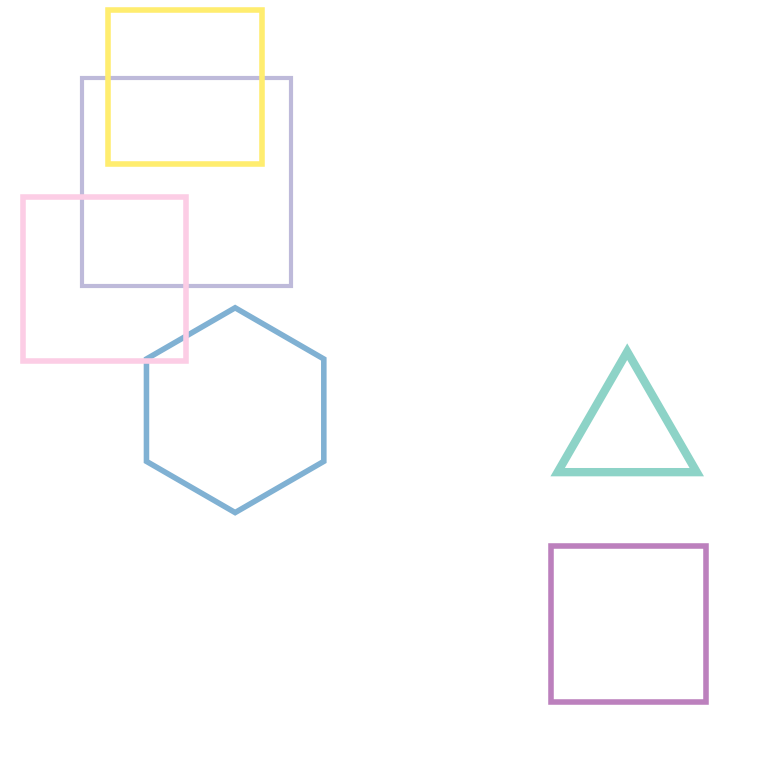[{"shape": "triangle", "thickness": 3, "radius": 0.52, "center": [0.815, 0.439]}, {"shape": "square", "thickness": 1.5, "radius": 0.68, "center": [0.242, 0.764]}, {"shape": "hexagon", "thickness": 2, "radius": 0.66, "center": [0.305, 0.467]}, {"shape": "square", "thickness": 2, "radius": 0.53, "center": [0.136, 0.638]}, {"shape": "square", "thickness": 2, "radius": 0.51, "center": [0.816, 0.189]}, {"shape": "square", "thickness": 2, "radius": 0.5, "center": [0.24, 0.887]}]